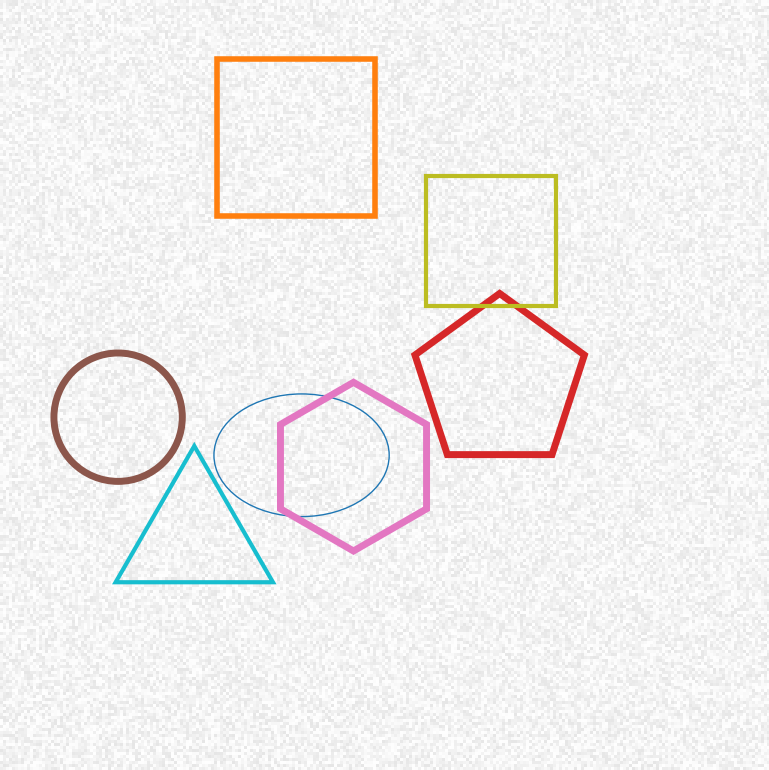[{"shape": "oval", "thickness": 0.5, "radius": 0.57, "center": [0.392, 0.409]}, {"shape": "square", "thickness": 2, "radius": 0.51, "center": [0.384, 0.821]}, {"shape": "pentagon", "thickness": 2.5, "radius": 0.58, "center": [0.649, 0.503]}, {"shape": "circle", "thickness": 2.5, "radius": 0.42, "center": [0.153, 0.458]}, {"shape": "hexagon", "thickness": 2.5, "radius": 0.55, "center": [0.459, 0.394]}, {"shape": "square", "thickness": 1.5, "radius": 0.42, "center": [0.638, 0.687]}, {"shape": "triangle", "thickness": 1.5, "radius": 0.59, "center": [0.252, 0.303]}]